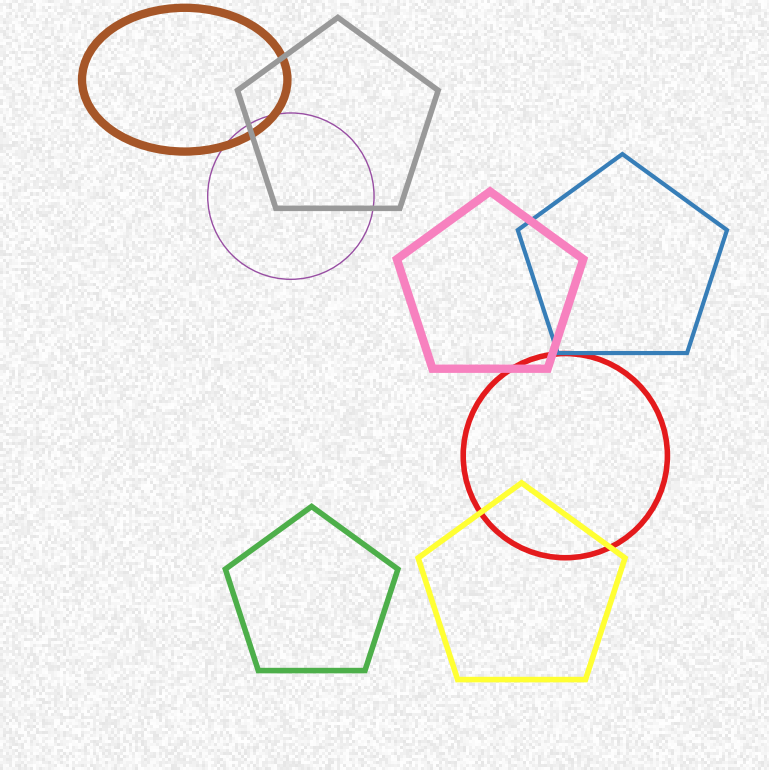[{"shape": "circle", "thickness": 2, "radius": 0.66, "center": [0.734, 0.408]}, {"shape": "pentagon", "thickness": 1.5, "radius": 0.71, "center": [0.808, 0.657]}, {"shape": "pentagon", "thickness": 2, "radius": 0.59, "center": [0.405, 0.224]}, {"shape": "circle", "thickness": 0.5, "radius": 0.54, "center": [0.378, 0.745]}, {"shape": "pentagon", "thickness": 2, "radius": 0.71, "center": [0.677, 0.232]}, {"shape": "oval", "thickness": 3, "radius": 0.67, "center": [0.24, 0.897]}, {"shape": "pentagon", "thickness": 3, "radius": 0.64, "center": [0.636, 0.624]}, {"shape": "pentagon", "thickness": 2, "radius": 0.69, "center": [0.439, 0.84]}]